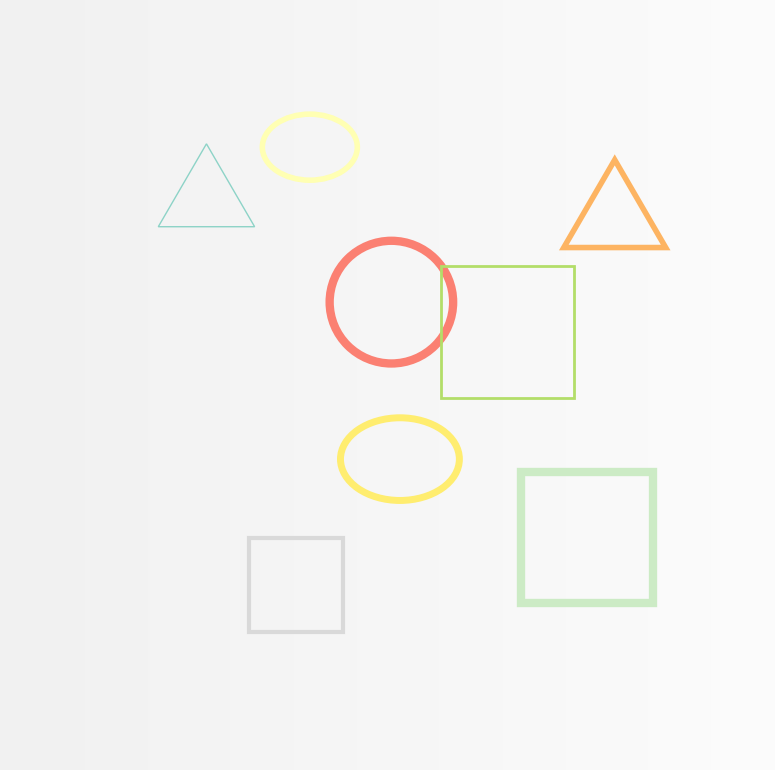[{"shape": "triangle", "thickness": 0.5, "radius": 0.36, "center": [0.266, 0.741]}, {"shape": "oval", "thickness": 2, "radius": 0.31, "center": [0.4, 0.809]}, {"shape": "circle", "thickness": 3, "radius": 0.4, "center": [0.505, 0.608]}, {"shape": "triangle", "thickness": 2, "radius": 0.38, "center": [0.793, 0.716]}, {"shape": "square", "thickness": 1, "radius": 0.43, "center": [0.654, 0.569]}, {"shape": "square", "thickness": 1.5, "radius": 0.3, "center": [0.382, 0.24]}, {"shape": "square", "thickness": 3, "radius": 0.43, "center": [0.757, 0.302]}, {"shape": "oval", "thickness": 2.5, "radius": 0.38, "center": [0.516, 0.404]}]